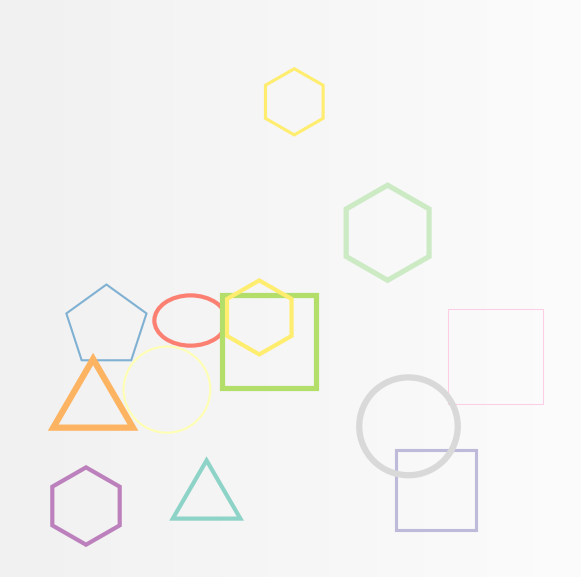[{"shape": "triangle", "thickness": 2, "radius": 0.34, "center": [0.355, 0.135]}, {"shape": "circle", "thickness": 1, "radius": 0.37, "center": [0.287, 0.324]}, {"shape": "square", "thickness": 1.5, "radius": 0.35, "center": [0.751, 0.15]}, {"shape": "oval", "thickness": 2, "radius": 0.31, "center": [0.328, 0.444]}, {"shape": "pentagon", "thickness": 1, "radius": 0.36, "center": [0.183, 0.434]}, {"shape": "triangle", "thickness": 3, "radius": 0.4, "center": [0.16, 0.298]}, {"shape": "square", "thickness": 2.5, "radius": 0.4, "center": [0.463, 0.407]}, {"shape": "square", "thickness": 0.5, "radius": 0.41, "center": [0.852, 0.381]}, {"shape": "circle", "thickness": 3, "radius": 0.42, "center": [0.703, 0.261]}, {"shape": "hexagon", "thickness": 2, "radius": 0.33, "center": [0.148, 0.123]}, {"shape": "hexagon", "thickness": 2.5, "radius": 0.41, "center": [0.667, 0.596]}, {"shape": "hexagon", "thickness": 2, "radius": 0.32, "center": [0.446, 0.449]}, {"shape": "hexagon", "thickness": 1.5, "radius": 0.29, "center": [0.506, 0.823]}]